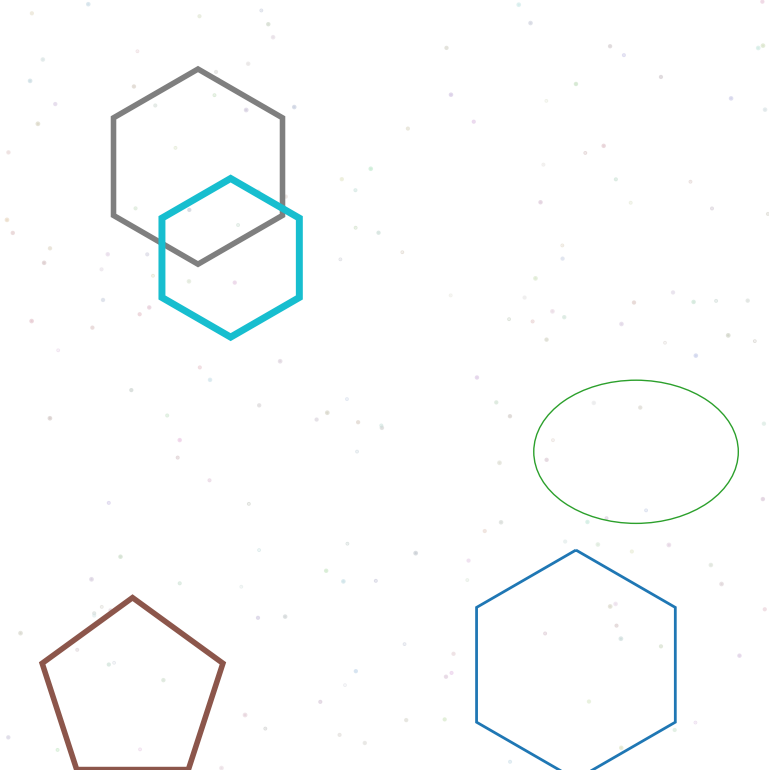[{"shape": "hexagon", "thickness": 1, "radius": 0.75, "center": [0.748, 0.137]}, {"shape": "oval", "thickness": 0.5, "radius": 0.66, "center": [0.826, 0.413]}, {"shape": "pentagon", "thickness": 2, "radius": 0.62, "center": [0.172, 0.1]}, {"shape": "hexagon", "thickness": 2, "radius": 0.63, "center": [0.257, 0.784]}, {"shape": "hexagon", "thickness": 2.5, "radius": 0.52, "center": [0.3, 0.665]}]